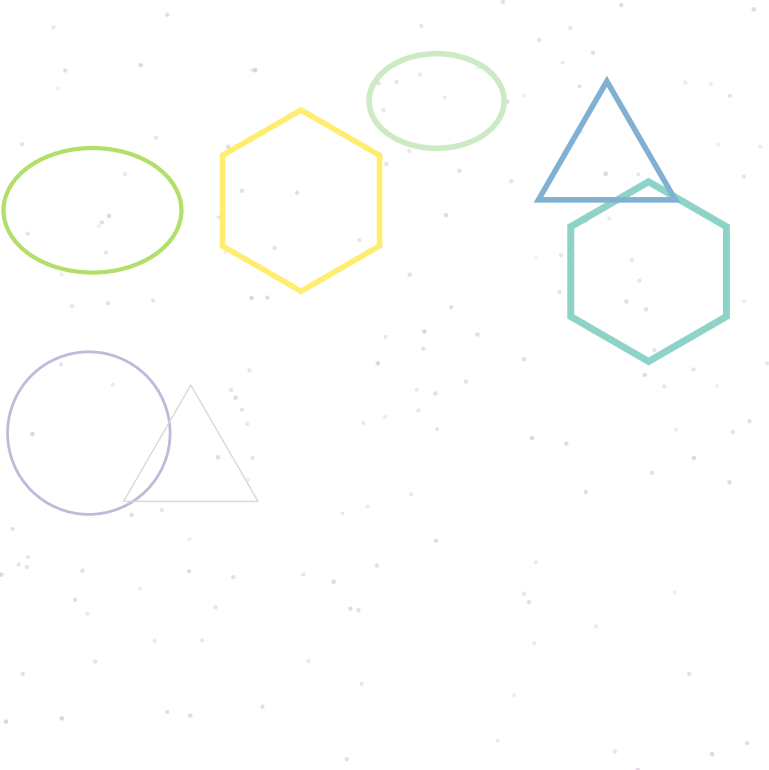[{"shape": "hexagon", "thickness": 2.5, "radius": 0.58, "center": [0.842, 0.647]}, {"shape": "circle", "thickness": 1, "radius": 0.53, "center": [0.115, 0.438]}, {"shape": "triangle", "thickness": 2, "radius": 0.51, "center": [0.788, 0.792]}, {"shape": "oval", "thickness": 1.5, "radius": 0.58, "center": [0.12, 0.727]}, {"shape": "triangle", "thickness": 0.5, "radius": 0.5, "center": [0.248, 0.399]}, {"shape": "oval", "thickness": 2, "radius": 0.44, "center": [0.567, 0.869]}, {"shape": "hexagon", "thickness": 2, "radius": 0.59, "center": [0.391, 0.739]}]